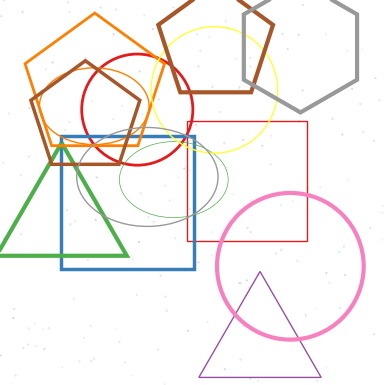[{"shape": "square", "thickness": 1, "radius": 0.78, "center": [0.641, 0.53]}, {"shape": "circle", "thickness": 2, "radius": 0.72, "center": [0.357, 0.715]}, {"shape": "square", "thickness": 2.5, "radius": 0.86, "center": [0.33, 0.474]}, {"shape": "oval", "thickness": 0.5, "radius": 0.71, "center": [0.451, 0.533]}, {"shape": "triangle", "thickness": 3, "radius": 0.98, "center": [0.16, 0.433]}, {"shape": "triangle", "thickness": 1, "radius": 0.92, "center": [0.675, 0.111]}, {"shape": "oval", "thickness": 1, "radius": 0.71, "center": [0.245, 0.724]}, {"shape": "pentagon", "thickness": 2, "radius": 0.95, "center": [0.246, 0.776]}, {"shape": "circle", "thickness": 1, "radius": 0.82, "center": [0.557, 0.767]}, {"shape": "pentagon", "thickness": 3, "radius": 0.78, "center": [0.56, 0.887]}, {"shape": "pentagon", "thickness": 2.5, "radius": 0.74, "center": [0.222, 0.693]}, {"shape": "circle", "thickness": 3, "radius": 0.95, "center": [0.754, 0.308]}, {"shape": "oval", "thickness": 1, "radius": 0.92, "center": [0.383, 0.54]}, {"shape": "hexagon", "thickness": 3, "radius": 0.85, "center": [0.78, 0.878]}]